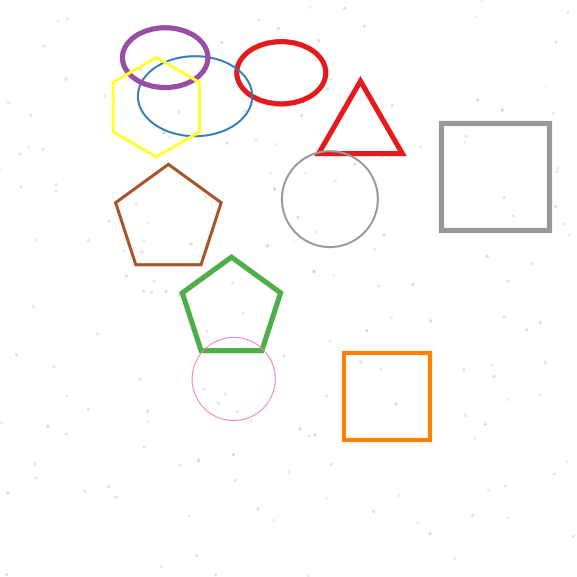[{"shape": "oval", "thickness": 2.5, "radius": 0.39, "center": [0.487, 0.873]}, {"shape": "triangle", "thickness": 2.5, "radius": 0.42, "center": [0.624, 0.775]}, {"shape": "oval", "thickness": 1, "radius": 0.49, "center": [0.338, 0.833]}, {"shape": "pentagon", "thickness": 2.5, "radius": 0.45, "center": [0.401, 0.464]}, {"shape": "oval", "thickness": 2.5, "radius": 0.37, "center": [0.286, 0.899]}, {"shape": "square", "thickness": 2, "radius": 0.38, "center": [0.67, 0.313]}, {"shape": "hexagon", "thickness": 1.5, "radius": 0.43, "center": [0.271, 0.814]}, {"shape": "pentagon", "thickness": 1.5, "radius": 0.48, "center": [0.292, 0.618]}, {"shape": "circle", "thickness": 0.5, "radius": 0.36, "center": [0.405, 0.343]}, {"shape": "square", "thickness": 2.5, "radius": 0.47, "center": [0.857, 0.693]}, {"shape": "circle", "thickness": 1, "radius": 0.42, "center": [0.571, 0.654]}]